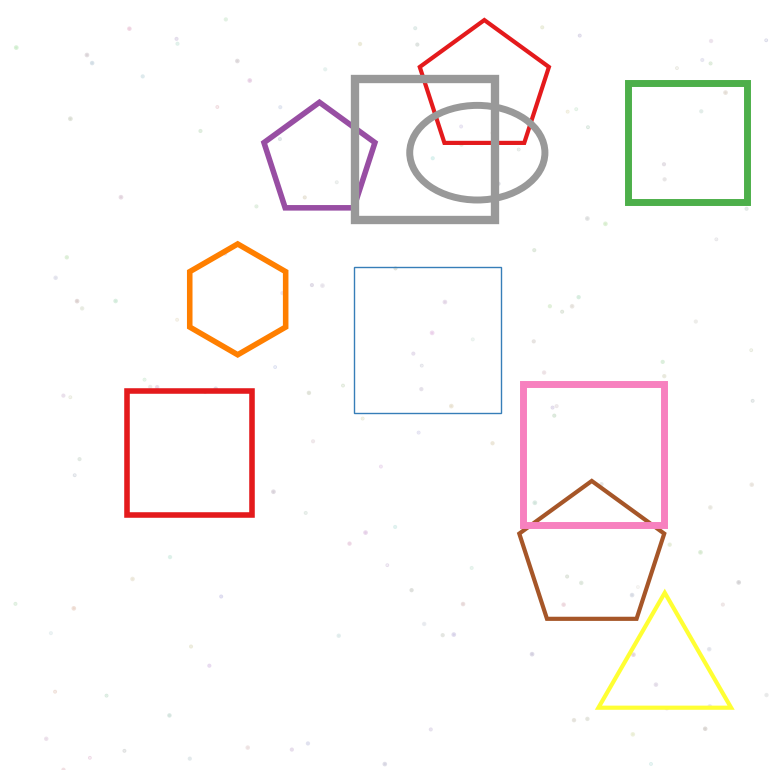[{"shape": "square", "thickness": 2, "radius": 0.4, "center": [0.246, 0.412]}, {"shape": "pentagon", "thickness": 1.5, "radius": 0.44, "center": [0.629, 0.886]}, {"shape": "square", "thickness": 0.5, "radius": 0.47, "center": [0.555, 0.559]}, {"shape": "square", "thickness": 2.5, "radius": 0.39, "center": [0.893, 0.815]}, {"shape": "pentagon", "thickness": 2, "radius": 0.38, "center": [0.415, 0.791]}, {"shape": "hexagon", "thickness": 2, "radius": 0.36, "center": [0.309, 0.611]}, {"shape": "triangle", "thickness": 1.5, "radius": 0.5, "center": [0.863, 0.131]}, {"shape": "pentagon", "thickness": 1.5, "radius": 0.49, "center": [0.769, 0.276]}, {"shape": "square", "thickness": 2.5, "radius": 0.46, "center": [0.771, 0.41]}, {"shape": "oval", "thickness": 2.5, "radius": 0.44, "center": [0.62, 0.802]}, {"shape": "square", "thickness": 3, "radius": 0.46, "center": [0.552, 0.806]}]